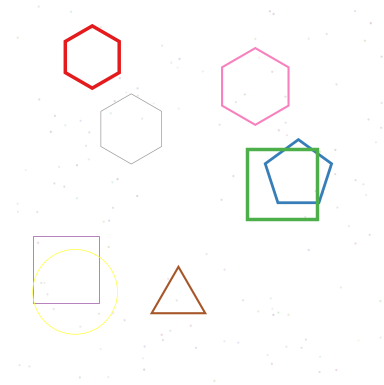[{"shape": "hexagon", "thickness": 2.5, "radius": 0.4, "center": [0.24, 0.852]}, {"shape": "pentagon", "thickness": 2, "radius": 0.45, "center": [0.775, 0.547]}, {"shape": "square", "thickness": 2.5, "radius": 0.45, "center": [0.732, 0.522]}, {"shape": "square", "thickness": 0.5, "radius": 0.43, "center": [0.171, 0.3]}, {"shape": "circle", "thickness": 0.5, "radius": 0.55, "center": [0.195, 0.242]}, {"shape": "triangle", "thickness": 1.5, "radius": 0.4, "center": [0.463, 0.227]}, {"shape": "hexagon", "thickness": 1.5, "radius": 0.5, "center": [0.663, 0.775]}, {"shape": "hexagon", "thickness": 0.5, "radius": 0.46, "center": [0.341, 0.665]}]